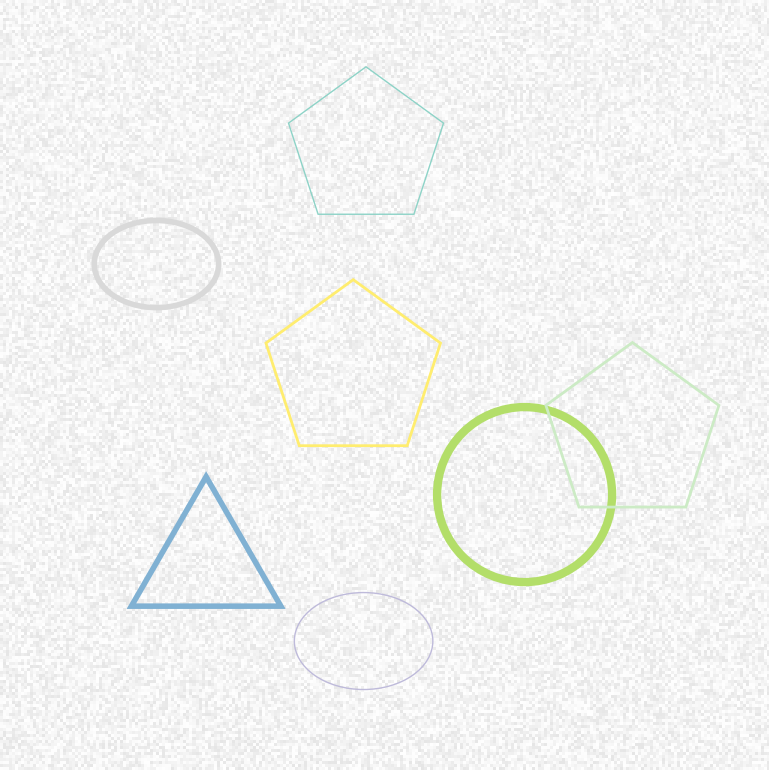[{"shape": "pentagon", "thickness": 0.5, "radius": 0.53, "center": [0.475, 0.807]}, {"shape": "oval", "thickness": 0.5, "radius": 0.45, "center": [0.472, 0.167]}, {"shape": "triangle", "thickness": 2, "radius": 0.56, "center": [0.268, 0.269]}, {"shape": "circle", "thickness": 3, "radius": 0.57, "center": [0.681, 0.358]}, {"shape": "oval", "thickness": 2, "radius": 0.4, "center": [0.203, 0.657]}, {"shape": "pentagon", "thickness": 1, "radius": 0.59, "center": [0.821, 0.437]}, {"shape": "pentagon", "thickness": 1, "radius": 0.6, "center": [0.459, 0.518]}]